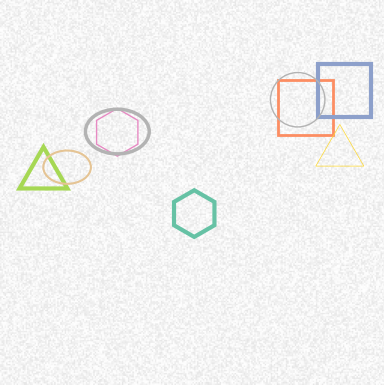[{"shape": "hexagon", "thickness": 3, "radius": 0.3, "center": [0.504, 0.445]}, {"shape": "square", "thickness": 2, "radius": 0.36, "center": [0.794, 0.721]}, {"shape": "square", "thickness": 3, "radius": 0.34, "center": [0.894, 0.765]}, {"shape": "hexagon", "thickness": 1, "radius": 0.31, "center": [0.305, 0.656]}, {"shape": "triangle", "thickness": 3, "radius": 0.36, "center": [0.113, 0.546]}, {"shape": "triangle", "thickness": 0.5, "radius": 0.36, "center": [0.883, 0.605]}, {"shape": "oval", "thickness": 1.5, "radius": 0.31, "center": [0.174, 0.566]}, {"shape": "circle", "thickness": 1, "radius": 0.35, "center": [0.773, 0.741]}, {"shape": "oval", "thickness": 2.5, "radius": 0.41, "center": [0.305, 0.658]}]